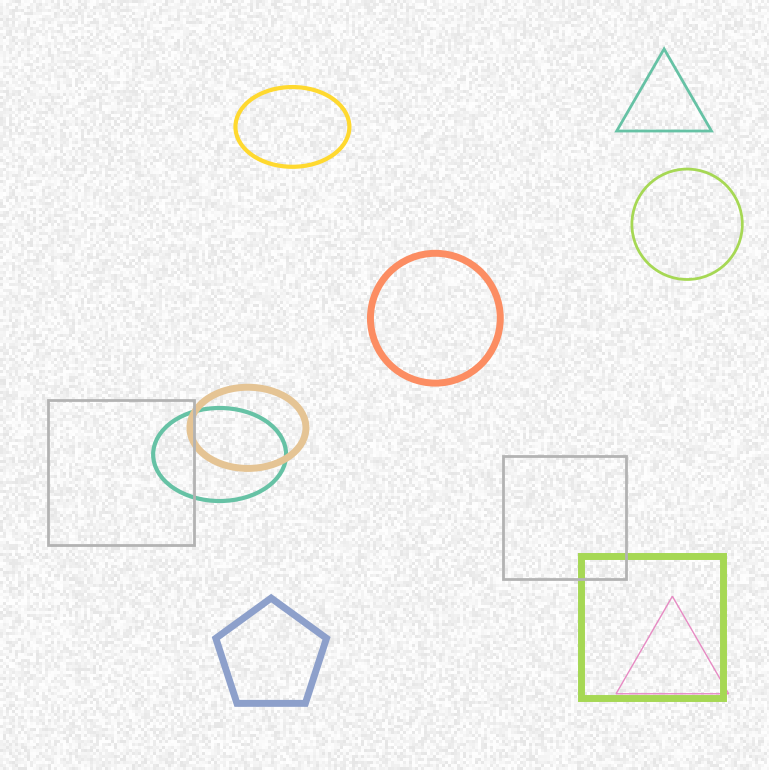[{"shape": "oval", "thickness": 1.5, "radius": 0.43, "center": [0.285, 0.41]}, {"shape": "triangle", "thickness": 1, "radius": 0.36, "center": [0.862, 0.865]}, {"shape": "circle", "thickness": 2.5, "radius": 0.42, "center": [0.565, 0.587]}, {"shape": "pentagon", "thickness": 2.5, "radius": 0.38, "center": [0.352, 0.148]}, {"shape": "triangle", "thickness": 0.5, "radius": 0.42, "center": [0.873, 0.141]}, {"shape": "square", "thickness": 2.5, "radius": 0.46, "center": [0.846, 0.186]}, {"shape": "circle", "thickness": 1, "radius": 0.36, "center": [0.892, 0.709]}, {"shape": "oval", "thickness": 1.5, "radius": 0.37, "center": [0.38, 0.835]}, {"shape": "oval", "thickness": 2.5, "radius": 0.38, "center": [0.322, 0.444]}, {"shape": "square", "thickness": 1, "radius": 0.47, "center": [0.157, 0.387]}, {"shape": "square", "thickness": 1, "radius": 0.4, "center": [0.733, 0.328]}]